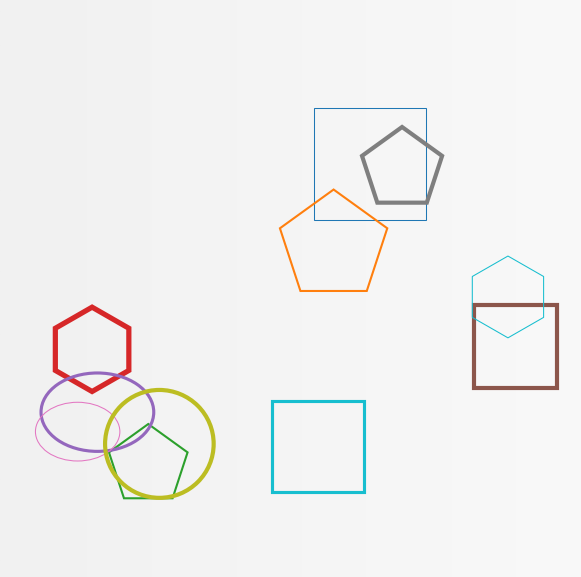[{"shape": "square", "thickness": 0.5, "radius": 0.48, "center": [0.637, 0.715]}, {"shape": "pentagon", "thickness": 1, "radius": 0.49, "center": [0.574, 0.574]}, {"shape": "pentagon", "thickness": 1, "radius": 0.36, "center": [0.255, 0.194]}, {"shape": "hexagon", "thickness": 2.5, "radius": 0.37, "center": [0.158, 0.394]}, {"shape": "oval", "thickness": 1.5, "radius": 0.48, "center": [0.168, 0.285]}, {"shape": "square", "thickness": 2, "radius": 0.36, "center": [0.887, 0.399]}, {"shape": "oval", "thickness": 0.5, "radius": 0.36, "center": [0.134, 0.252]}, {"shape": "pentagon", "thickness": 2, "radius": 0.36, "center": [0.692, 0.707]}, {"shape": "circle", "thickness": 2, "radius": 0.47, "center": [0.274, 0.23]}, {"shape": "hexagon", "thickness": 0.5, "radius": 0.35, "center": [0.874, 0.485]}, {"shape": "square", "thickness": 1.5, "radius": 0.39, "center": [0.547, 0.226]}]